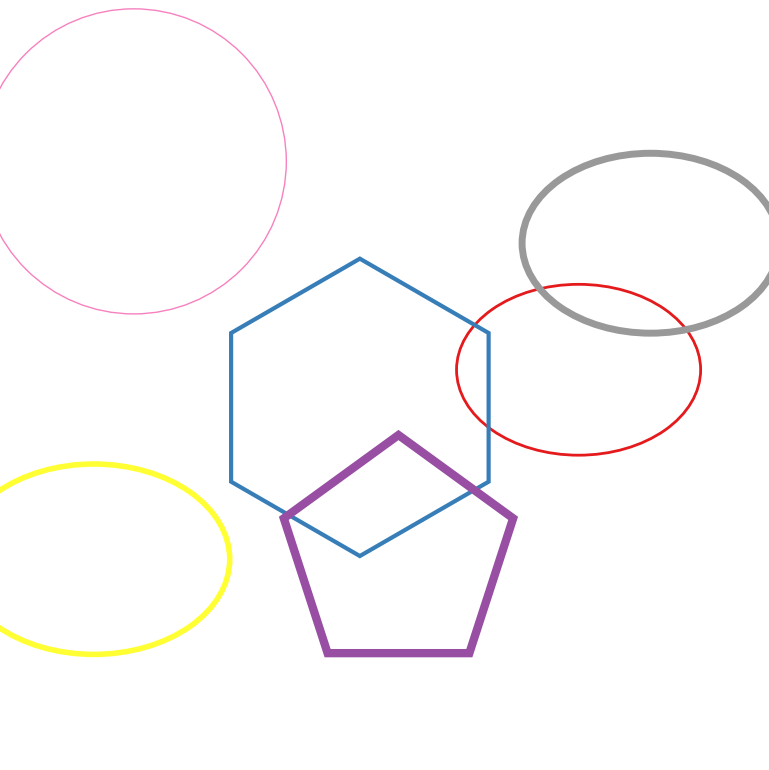[{"shape": "oval", "thickness": 1, "radius": 0.79, "center": [0.751, 0.52]}, {"shape": "hexagon", "thickness": 1.5, "radius": 0.97, "center": [0.467, 0.471]}, {"shape": "pentagon", "thickness": 3, "radius": 0.78, "center": [0.517, 0.278]}, {"shape": "oval", "thickness": 2, "radius": 0.88, "center": [0.122, 0.274]}, {"shape": "circle", "thickness": 0.5, "radius": 0.99, "center": [0.174, 0.79]}, {"shape": "oval", "thickness": 2.5, "radius": 0.83, "center": [0.845, 0.684]}]